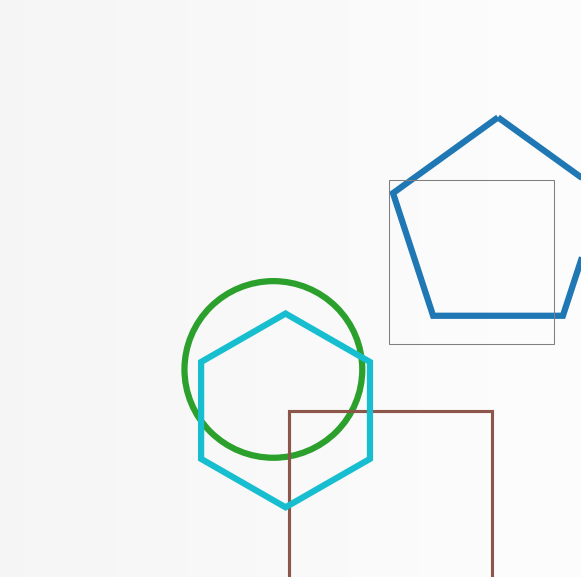[{"shape": "pentagon", "thickness": 3, "radius": 0.95, "center": [0.857, 0.606]}, {"shape": "circle", "thickness": 3, "radius": 0.76, "center": [0.47, 0.359]}, {"shape": "square", "thickness": 1.5, "radius": 0.87, "center": [0.671, 0.112]}, {"shape": "square", "thickness": 0.5, "radius": 0.71, "center": [0.812, 0.545]}, {"shape": "hexagon", "thickness": 3, "radius": 0.84, "center": [0.491, 0.288]}]